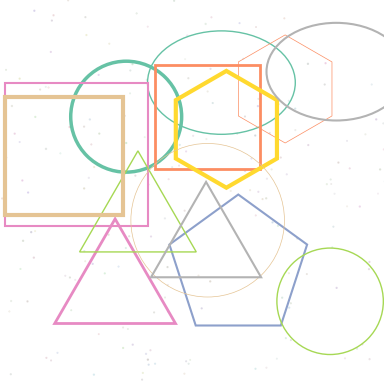[{"shape": "circle", "thickness": 2.5, "radius": 0.72, "center": [0.328, 0.697]}, {"shape": "oval", "thickness": 1, "radius": 0.96, "center": [0.575, 0.785]}, {"shape": "hexagon", "thickness": 0.5, "radius": 0.7, "center": [0.741, 0.769]}, {"shape": "square", "thickness": 2, "radius": 0.68, "center": [0.538, 0.696]}, {"shape": "pentagon", "thickness": 1.5, "radius": 0.94, "center": [0.619, 0.307]}, {"shape": "square", "thickness": 1.5, "radius": 0.93, "center": [0.199, 0.598]}, {"shape": "triangle", "thickness": 2, "radius": 0.91, "center": [0.299, 0.25]}, {"shape": "triangle", "thickness": 1, "radius": 0.87, "center": [0.358, 0.433]}, {"shape": "circle", "thickness": 1, "radius": 0.69, "center": [0.857, 0.217]}, {"shape": "hexagon", "thickness": 3, "radius": 0.76, "center": [0.588, 0.664]}, {"shape": "square", "thickness": 3, "radius": 0.77, "center": [0.167, 0.595]}, {"shape": "circle", "thickness": 0.5, "radius": 1.0, "center": [0.539, 0.428]}, {"shape": "oval", "thickness": 1.5, "radius": 0.91, "center": [0.873, 0.814]}, {"shape": "triangle", "thickness": 1.5, "radius": 0.83, "center": [0.535, 0.362]}]